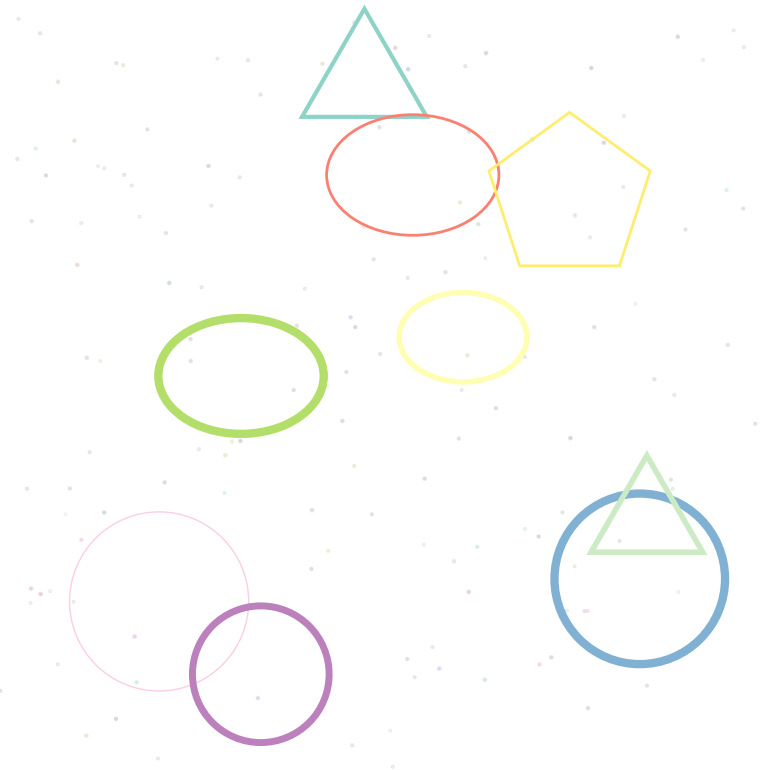[{"shape": "triangle", "thickness": 1.5, "radius": 0.47, "center": [0.473, 0.895]}, {"shape": "oval", "thickness": 2, "radius": 0.41, "center": [0.601, 0.562]}, {"shape": "oval", "thickness": 1, "radius": 0.56, "center": [0.536, 0.773]}, {"shape": "circle", "thickness": 3, "radius": 0.55, "center": [0.831, 0.248]}, {"shape": "oval", "thickness": 3, "radius": 0.54, "center": [0.313, 0.512]}, {"shape": "circle", "thickness": 0.5, "radius": 0.58, "center": [0.207, 0.219]}, {"shape": "circle", "thickness": 2.5, "radius": 0.44, "center": [0.339, 0.124]}, {"shape": "triangle", "thickness": 2, "radius": 0.42, "center": [0.84, 0.325]}, {"shape": "pentagon", "thickness": 1, "radius": 0.55, "center": [0.74, 0.744]}]